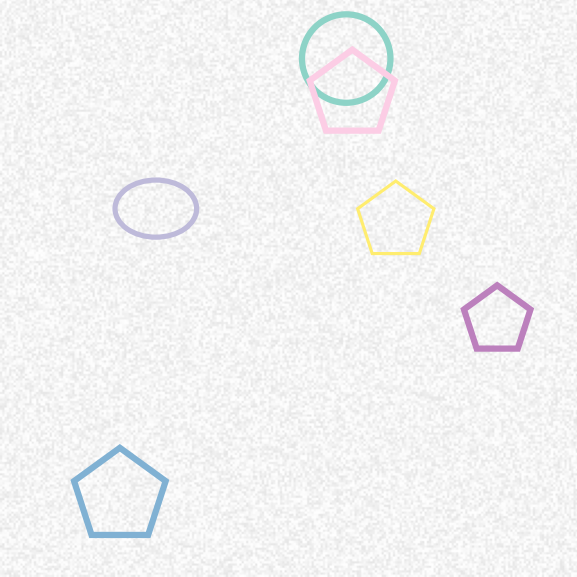[{"shape": "circle", "thickness": 3, "radius": 0.38, "center": [0.6, 0.898]}, {"shape": "oval", "thickness": 2.5, "radius": 0.35, "center": [0.27, 0.638]}, {"shape": "pentagon", "thickness": 3, "radius": 0.42, "center": [0.208, 0.14]}, {"shape": "pentagon", "thickness": 3, "radius": 0.39, "center": [0.61, 0.836]}, {"shape": "pentagon", "thickness": 3, "radius": 0.3, "center": [0.861, 0.445]}, {"shape": "pentagon", "thickness": 1.5, "radius": 0.35, "center": [0.685, 0.616]}]